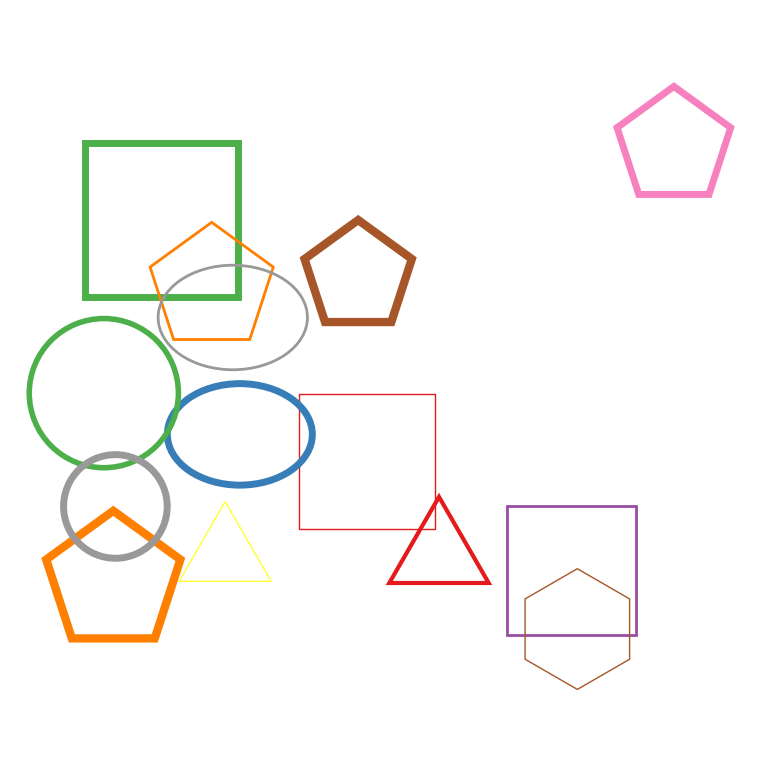[{"shape": "square", "thickness": 0.5, "radius": 0.44, "center": [0.477, 0.4]}, {"shape": "triangle", "thickness": 1.5, "radius": 0.37, "center": [0.57, 0.28]}, {"shape": "oval", "thickness": 2.5, "radius": 0.47, "center": [0.311, 0.436]}, {"shape": "square", "thickness": 2.5, "radius": 0.5, "center": [0.21, 0.714]}, {"shape": "circle", "thickness": 2, "radius": 0.48, "center": [0.135, 0.489]}, {"shape": "square", "thickness": 1, "radius": 0.42, "center": [0.742, 0.259]}, {"shape": "pentagon", "thickness": 3, "radius": 0.46, "center": [0.147, 0.245]}, {"shape": "pentagon", "thickness": 1, "radius": 0.42, "center": [0.275, 0.627]}, {"shape": "triangle", "thickness": 0.5, "radius": 0.35, "center": [0.292, 0.28]}, {"shape": "hexagon", "thickness": 0.5, "radius": 0.39, "center": [0.75, 0.183]}, {"shape": "pentagon", "thickness": 3, "radius": 0.37, "center": [0.465, 0.641]}, {"shape": "pentagon", "thickness": 2.5, "radius": 0.39, "center": [0.875, 0.81]}, {"shape": "oval", "thickness": 1, "radius": 0.48, "center": [0.302, 0.588]}, {"shape": "circle", "thickness": 2.5, "radius": 0.34, "center": [0.15, 0.342]}]